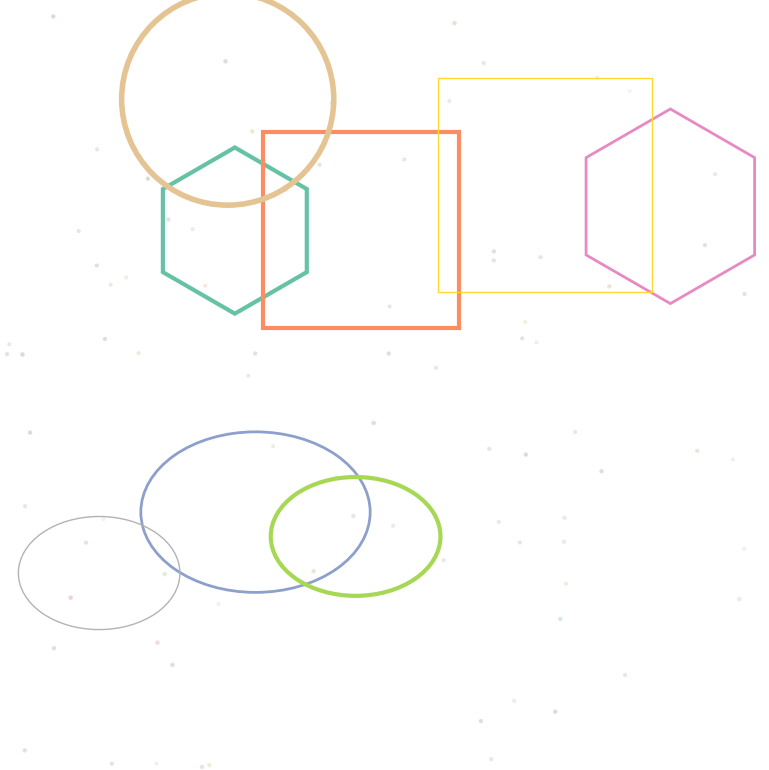[{"shape": "hexagon", "thickness": 1.5, "radius": 0.54, "center": [0.305, 0.701]}, {"shape": "square", "thickness": 1.5, "radius": 0.64, "center": [0.469, 0.701]}, {"shape": "oval", "thickness": 1, "radius": 0.74, "center": [0.332, 0.335]}, {"shape": "hexagon", "thickness": 1, "radius": 0.63, "center": [0.871, 0.732]}, {"shape": "oval", "thickness": 1.5, "radius": 0.55, "center": [0.462, 0.303]}, {"shape": "square", "thickness": 0.5, "radius": 0.69, "center": [0.708, 0.76]}, {"shape": "circle", "thickness": 2, "radius": 0.69, "center": [0.296, 0.871]}, {"shape": "oval", "thickness": 0.5, "radius": 0.52, "center": [0.129, 0.256]}]